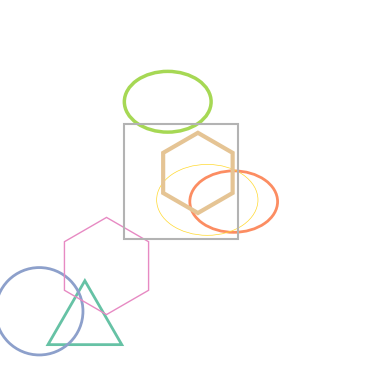[{"shape": "triangle", "thickness": 2, "radius": 0.55, "center": [0.22, 0.16]}, {"shape": "oval", "thickness": 2, "radius": 0.57, "center": [0.607, 0.476]}, {"shape": "circle", "thickness": 2, "radius": 0.57, "center": [0.102, 0.192]}, {"shape": "hexagon", "thickness": 1, "radius": 0.63, "center": [0.277, 0.309]}, {"shape": "oval", "thickness": 2.5, "radius": 0.56, "center": [0.436, 0.736]}, {"shape": "oval", "thickness": 0.5, "radius": 0.66, "center": [0.538, 0.481]}, {"shape": "hexagon", "thickness": 3, "radius": 0.52, "center": [0.514, 0.551]}, {"shape": "square", "thickness": 1.5, "radius": 0.75, "center": [0.47, 0.529]}]